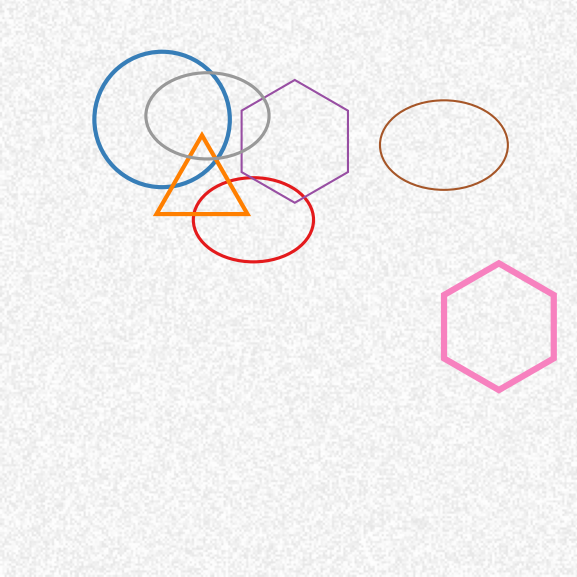[{"shape": "oval", "thickness": 1.5, "radius": 0.52, "center": [0.439, 0.619]}, {"shape": "circle", "thickness": 2, "radius": 0.59, "center": [0.281, 0.792]}, {"shape": "hexagon", "thickness": 1, "radius": 0.53, "center": [0.51, 0.754]}, {"shape": "triangle", "thickness": 2, "radius": 0.46, "center": [0.35, 0.674]}, {"shape": "oval", "thickness": 1, "radius": 0.55, "center": [0.769, 0.748]}, {"shape": "hexagon", "thickness": 3, "radius": 0.55, "center": [0.864, 0.433]}, {"shape": "oval", "thickness": 1.5, "radius": 0.53, "center": [0.359, 0.799]}]